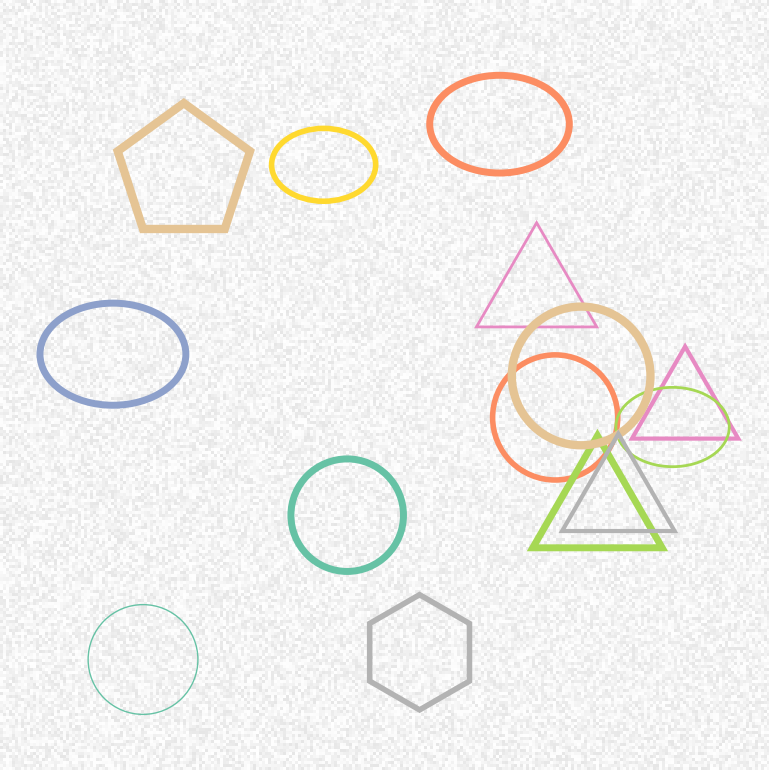[{"shape": "circle", "thickness": 0.5, "radius": 0.36, "center": [0.186, 0.144]}, {"shape": "circle", "thickness": 2.5, "radius": 0.37, "center": [0.451, 0.331]}, {"shape": "oval", "thickness": 2.5, "radius": 0.45, "center": [0.649, 0.839]}, {"shape": "circle", "thickness": 2, "radius": 0.41, "center": [0.721, 0.458]}, {"shape": "oval", "thickness": 2.5, "radius": 0.47, "center": [0.147, 0.54]}, {"shape": "triangle", "thickness": 1, "radius": 0.45, "center": [0.697, 0.621]}, {"shape": "triangle", "thickness": 1.5, "radius": 0.4, "center": [0.89, 0.47]}, {"shape": "triangle", "thickness": 2.5, "radius": 0.49, "center": [0.776, 0.337]}, {"shape": "oval", "thickness": 1, "radius": 0.37, "center": [0.873, 0.445]}, {"shape": "oval", "thickness": 2, "radius": 0.34, "center": [0.42, 0.786]}, {"shape": "pentagon", "thickness": 3, "radius": 0.45, "center": [0.239, 0.776]}, {"shape": "circle", "thickness": 3, "radius": 0.45, "center": [0.755, 0.512]}, {"shape": "hexagon", "thickness": 2, "radius": 0.37, "center": [0.545, 0.153]}, {"shape": "triangle", "thickness": 1.5, "radius": 0.42, "center": [0.803, 0.353]}]